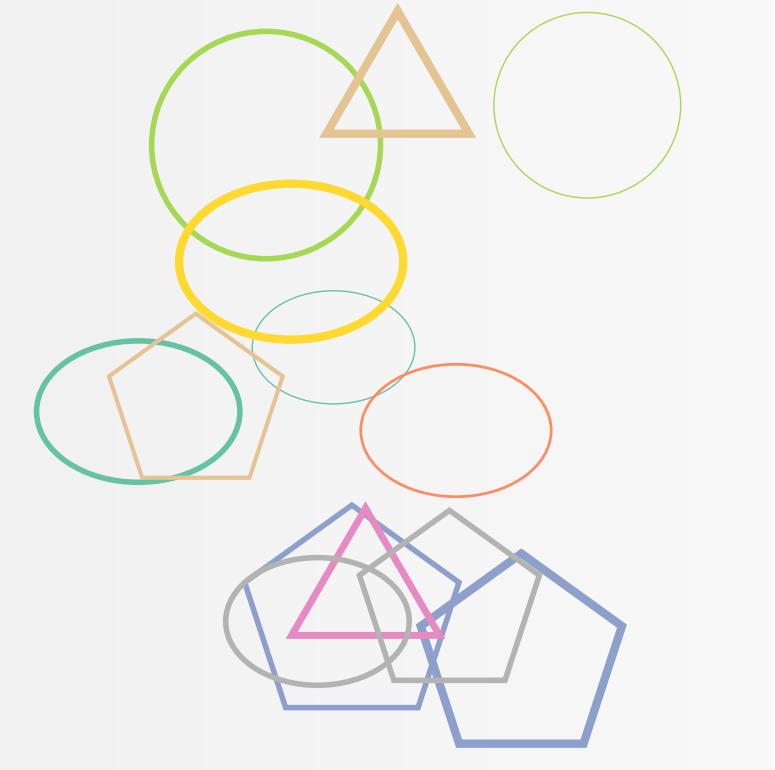[{"shape": "oval", "thickness": 2, "radius": 0.66, "center": [0.178, 0.465]}, {"shape": "oval", "thickness": 0.5, "radius": 0.52, "center": [0.43, 0.549]}, {"shape": "oval", "thickness": 1, "radius": 0.61, "center": [0.588, 0.441]}, {"shape": "pentagon", "thickness": 2, "radius": 0.73, "center": [0.454, 0.199]}, {"shape": "pentagon", "thickness": 3, "radius": 0.68, "center": [0.673, 0.145]}, {"shape": "triangle", "thickness": 2.5, "radius": 0.55, "center": [0.472, 0.23]}, {"shape": "circle", "thickness": 2, "radius": 0.74, "center": [0.343, 0.812]}, {"shape": "circle", "thickness": 0.5, "radius": 0.6, "center": [0.758, 0.863]}, {"shape": "oval", "thickness": 3, "radius": 0.72, "center": [0.376, 0.66]}, {"shape": "pentagon", "thickness": 1.5, "radius": 0.59, "center": [0.253, 0.475]}, {"shape": "triangle", "thickness": 3, "radius": 0.53, "center": [0.513, 0.879]}, {"shape": "oval", "thickness": 2, "radius": 0.59, "center": [0.41, 0.193]}, {"shape": "pentagon", "thickness": 2, "radius": 0.61, "center": [0.58, 0.215]}]